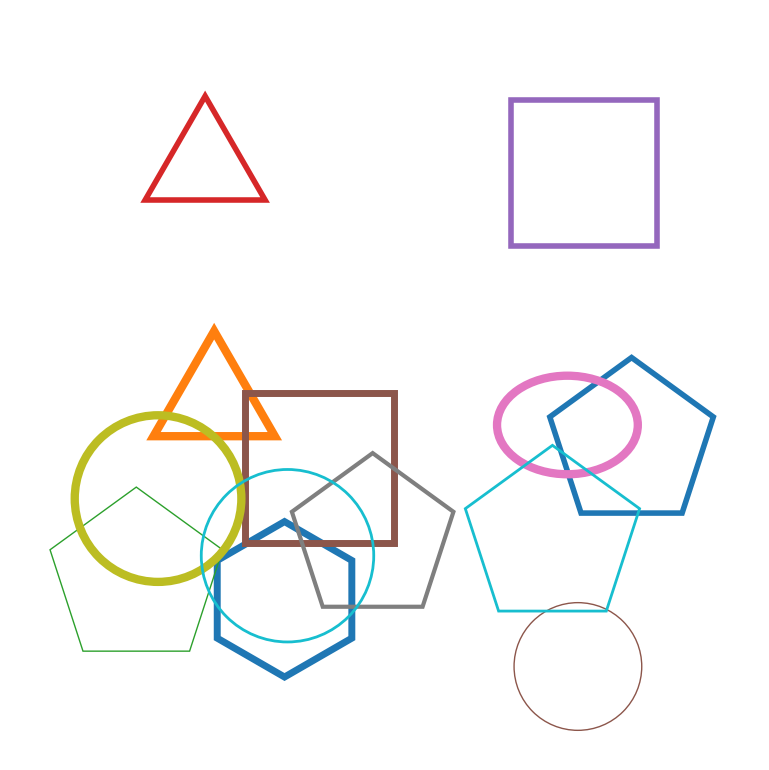[{"shape": "pentagon", "thickness": 2, "radius": 0.56, "center": [0.82, 0.424]}, {"shape": "hexagon", "thickness": 2.5, "radius": 0.5, "center": [0.37, 0.222]}, {"shape": "triangle", "thickness": 3, "radius": 0.45, "center": [0.278, 0.479]}, {"shape": "pentagon", "thickness": 0.5, "radius": 0.59, "center": [0.177, 0.25]}, {"shape": "triangle", "thickness": 2, "radius": 0.45, "center": [0.266, 0.785]}, {"shape": "square", "thickness": 2, "radius": 0.47, "center": [0.759, 0.775]}, {"shape": "circle", "thickness": 0.5, "radius": 0.41, "center": [0.751, 0.134]}, {"shape": "square", "thickness": 2.5, "radius": 0.49, "center": [0.415, 0.392]}, {"shape": "oval", "thickness": 3, "radius": 0.46, "center": [0.737, 0.448]}, {"shape": "pentagon", "thickness": 1.5, "radius": 0.55, "center": [0.484, 0.301]}, {"shape": "circle", "thickness": 3, "radius": 0.54, "center": [0.205, 0.352]}, {"shape": "circle", "thickness": 1, "radius": 0.56, "center": [0.373, 0.278]}, {"shape": "pentagon", "thickness": 1, "radius": 0.59, "center": [0.717, 0.303]}]